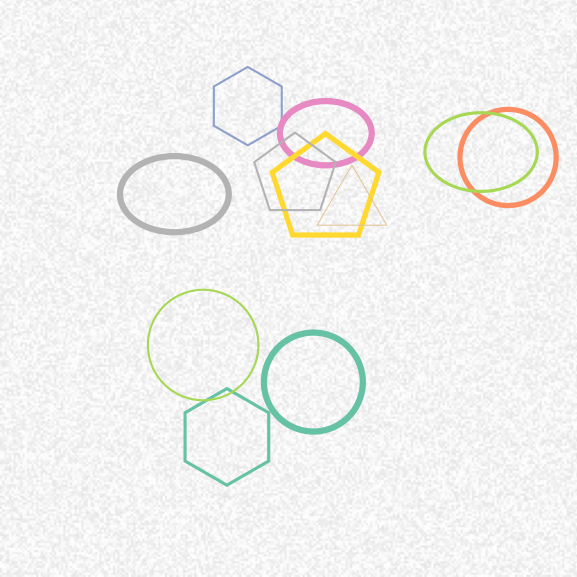[{"shape": "hexagon", "thickness": 1.5, "radius": 0.42, "center": [0.393, 0.243]}, {"shape": "circle", "thickness": 3, "radius": 0.43, "center": [0.543, 0.338]}, {"shape": "circle", "thickness": 2.5, "radius": 0.42, "center": [0.88, 0.726]}, {"shape": "hexagon", "thickness": 1, "radius": 0.34, "center": [0.429, 0.815]}, {"shape": "oval", "thickness": 3, "radius": 0.4, "center": [0.564, 0.769]}, {"shape": "circle", "thickness": 1, "radius": 0.48, "center": [0.352, 0.402]}, {"shape": "oval", "thickness": 1.5, "radius": 0.49, "center": [0.833, 0.736]}, {"shape": "pentagon", "thickness": 2.5, "radius": 0.49, "center": [0.564, 0.671]}, {"shape": "triangle", "thickness": 0.5, "radius": 0.35, "center": [0.609, 0.644]}, {"shape": "oval", "thickness": 3, "radius": 0.47, "center": [0.302, 0.663]}, {"shape": "pentagon", "thickness": 1, "radius": 0.37, "center": [0.511, 0.695]}]